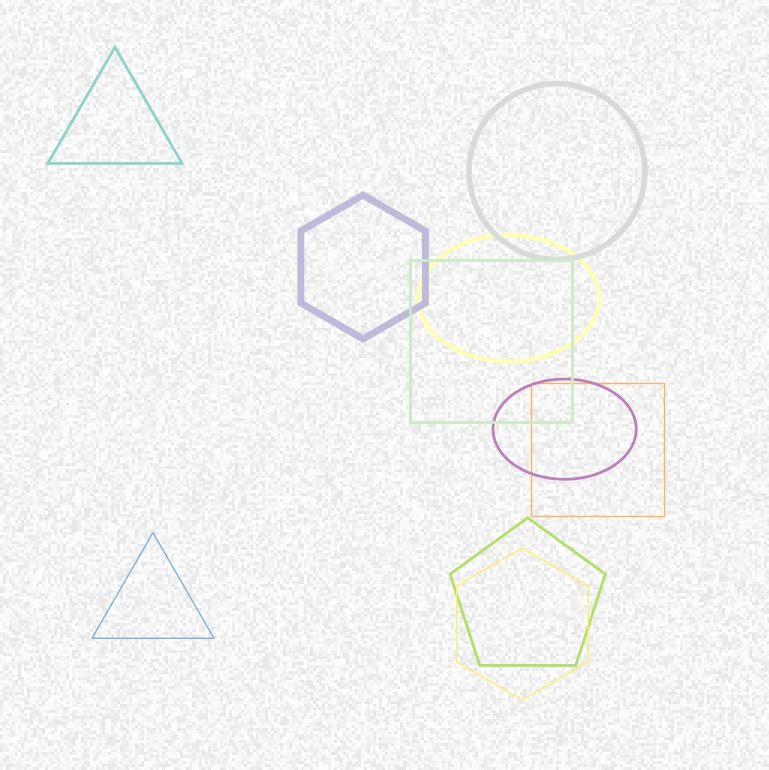[{"shape": "triangle", "thickness": 1, "radius": 0.5, "center": [0.149, 0.838]}, {"shape": "oval", "thickness": 1.5, "radius": 0.59, "center": [0.661, 0.613]}, {"shape": "hexagon", "thickness": 2.5, "radius": 0.47, "center": [0.472, 0.653]}, {"shape": "triangle", "thickness": 0.5, "radius": 0.46, "center": [0.199, 0.217]}, {"shape": "square", "thickness": 0.5, "radius": 0.43, "center": [0.776, 0.416]}, {"shape": "pentagon", "thickness": 1, "radius": 0.53, "center": [0.685, 0.222]}, {"shape": "circle", "thickness": 2, "radius": 0.57, "center": [0.723, 0.777]}, {"shape": "oval", "thickness": 1, "radius": 0.47, "center": [0.733, 0.443]}, {"shape": "square", "thickness": 1, "radius": 0.53, "center": [0.638, 0.557]}, {"shape": "hexagon", "thickness": 0.5, "radius": 0.49, "center": [0.678, 0.19]}]